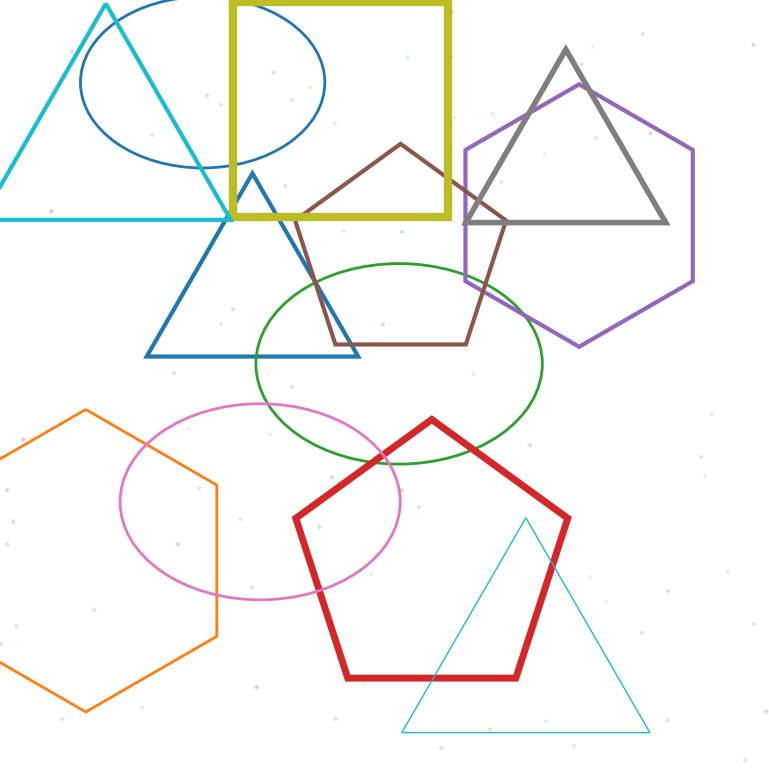[{"shape": "triangle", "thickness": 1.5, "radius": 0.79, "center": [0.328, 0.616]}, {"shape": "oval", "thickness": 1, "radius": 0.79, "center": [0.263, 0.893]}, {"shape": "hexagon", "thickness": 1, "radius": 0.98, "center": [0.111, 0.272]}, {"shape": "oval", "thickness": 1, "radius": 0.93, "center": [0.518, 0.527]}, {"shape": "pentagon", "thickness": 2.5, "radius": 0.93, "center": [0.561, 0.27]}, {"shape": "hexagon", "thickness": 1.5, "radius": 0.85, "center": [0.752, 0.72]}, {"shape": "pentagon", "thickness": 1.5, "radius": 0.72, "center": [0.52, 0.669]}, {"shape": "oval", "thickness": 1, "radius": 0.91, "center": [0.338, 0.348]}, {"shape": "triangle", "thickness": 2, "radius": 0.75, "center": [0.735, 0.786]}, {"shape": "square", "thickness": 3, "radius": 0.7, "center": [0.442, 0.858]}, {"shape": "triangle", "thickness": 0.5, "radius": 0.93, "center": [0.683, 0.142]}, {"shape": "triangle", "thickness": 1.5, "radius": 0.94, "center": [0.137, 0.808]}]